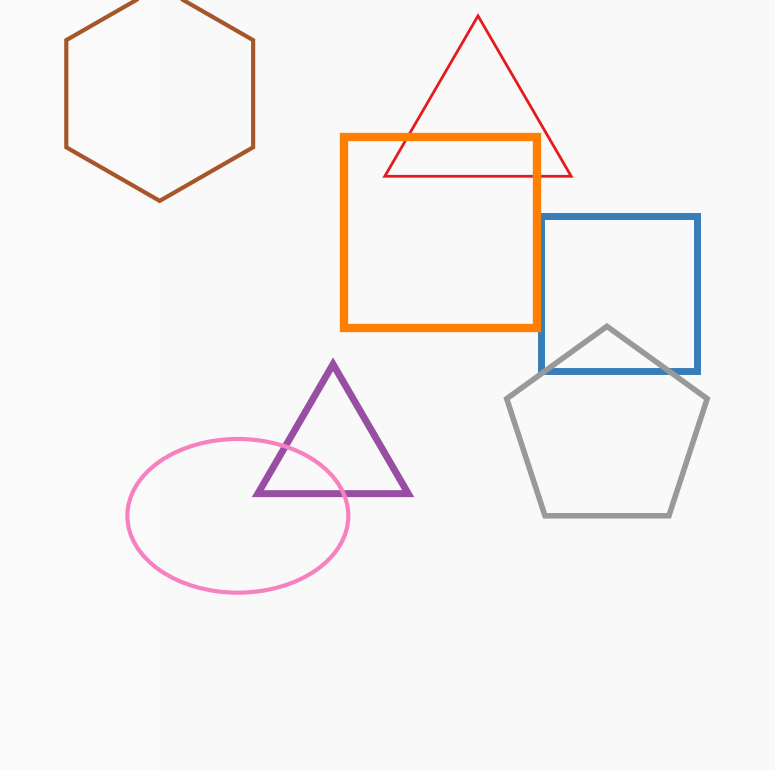[{"shape": "triangle", "thickness": 1, "radius": 0.69, "center": [0.617, 0.841]}, {"shape": "square", "thickness": 2.5, "radius": 0.5, "center": [0.799, 0.619]}, {"shape": "triangle", "thickness": 2.5, "radius": 0.56, "center": [0.43, 0.415]}, {"shape": "square", "thickness": 3, "radius": 0.62, "center": [0.568, 0.698]}, {"shape": "hexagon", "thickness": 1.5, "radius": 0.7, "center": [0.206, 0.878]}, {"shape": "oval", "thickness": 1.5, "radius": 0.71, "center": [0.307, 0.33]}, {"shape": "pentagon", "thickness": 2, "radius": 0.68, "center": [0.783, 0.44]}]